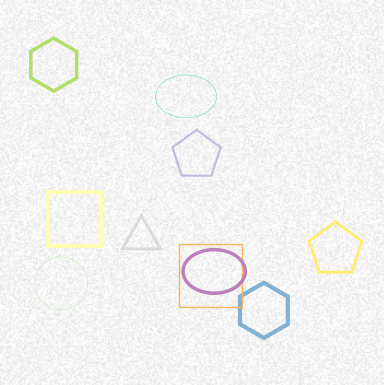[{"shape": "oval", "thickness": 0.5, "radius": 0.4, "center": [0.483, 0.75]}, {"shape": "square", "thickness": 3, "radius": 0.35, "center": [0.193, 0.432]}, {"shape": "pentagon", "thickness": 1.5, "radius": 0.33, "center": [0.511, 0.597]}, {"shape": "hexagon", "thickness": 3, "radius": 0.36, "center": [0.685, 0.194]}, {"shape": "square", "thickness": 1, "radius": 0.41, "center": [0.546, 0.285]}, {"shape": "hexagon", "thickness": 2.5, "radius": 0.34, "center": [0.14, 0.832]}, {"shape": "triangle", "thickness": 2, "radius": 0.29, "center": [0.367, 0.382]}, {"shape": "oval", "thickness": 2.5, "radius": 0.4, "center": [0.556, 0.295]}, {"shape": "circle", "thickness": 0.5, "radius": 0.34, "center": [0.159, 0.264]}, {"shape": "pentagon", "thickness": 2, "radius": 0.36, "center": [0.871, 0.352]}]